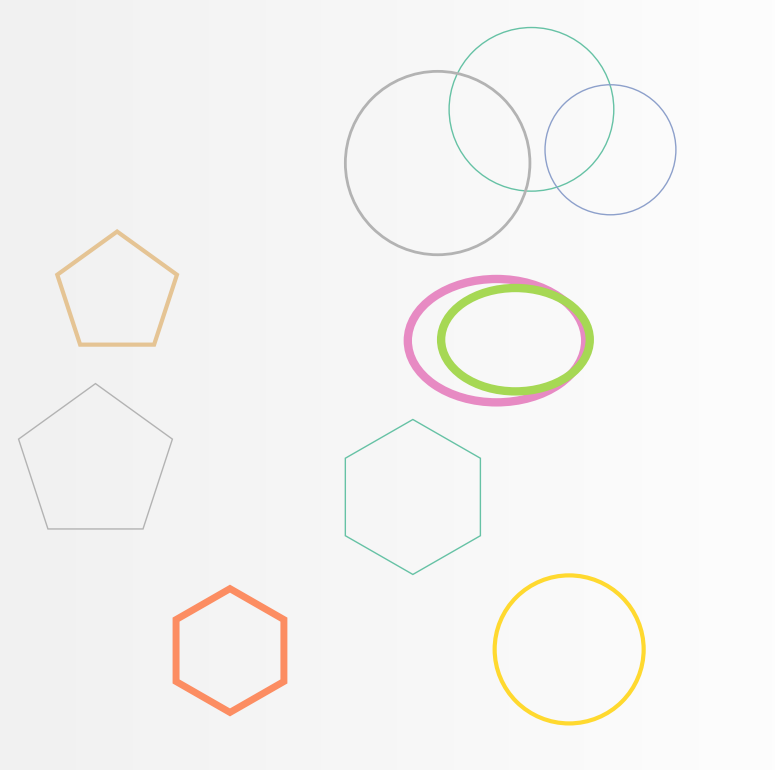[{"shape": "hexagon", "thickness": 0.5, "radius": 0.5, "center": [0.533, 0.355]}, {"shape": "circle", "thickness": 0.5, "radius": 0.53, "center": [0.686, 0.858]}, {"shape": "hexagon", "thickness": 2.5, "radius": 0.4, "center": [0.297, 0.155]}, {"shape": "circle", "thickness": 0.5, "radius": 0.42, "center": [0.788, 0.805]}, {"shape": "oval", "thickness": 3, "radius": 0.57, "center": [0.641, 0.558]}, {"shape": "oval", "thickness": 3, "radius": 0.48, "center": [0.665, 0.559]}, {"shape": "circle", "thickness": 1.5, "radius": 0.48, "center": [0.734, 0.157]}, {"shape": "pentagon", "thickness": 1.5, "radius": 0.41, "center": [0.151, 0.618]}, {"shape": "circle", "thickness": 1, "radius": 0.6, "center": [0.565, 0.788]}, {"shape": "pentagon", "thickness": 0.5, "radius": 0.52, "center": [0.123, 0.397]}]